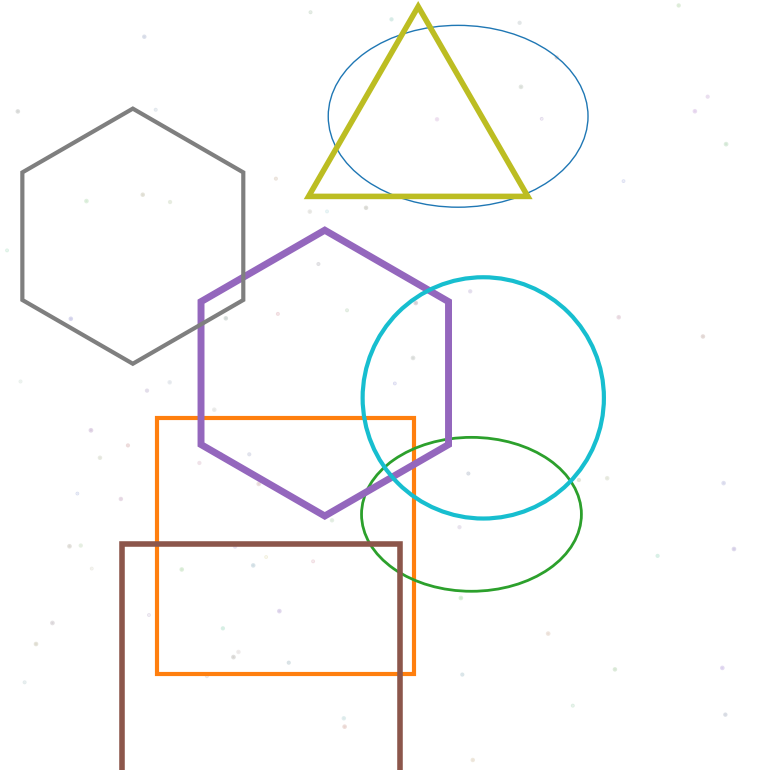[{"shape": "oval", "thickness": 0.5, "radius": 0.84, "center": [0.595, 0.849]}, {"shape": "square", "thickness": 1.5, "radius": 0.83, "center": [0.371, 0.291]}, {"shape": "oval", "thickness": 1, "radius": 0.71, "center": [0.612, 0.332]}, {"shape": "hexagon", "thickness": 2.5, "radius": 0.93, "center": [0.422, 0.515]}, {"shape": "square", "thickness": 2, "radius": 0.9, "center": [0.339, 0.113]}, {"shape": "hexagon", "thickness": 1.5, "radius": 0.83, "center": [0.173, 0.693]}, {"shape": "triangle", "thickness": 2, "radius": 0.82, "center": [0.543, 0.827]}, {"shape": "circle", "thickness": 1.5, "radius": 0.78, "center": [0.628, 0.483]}]